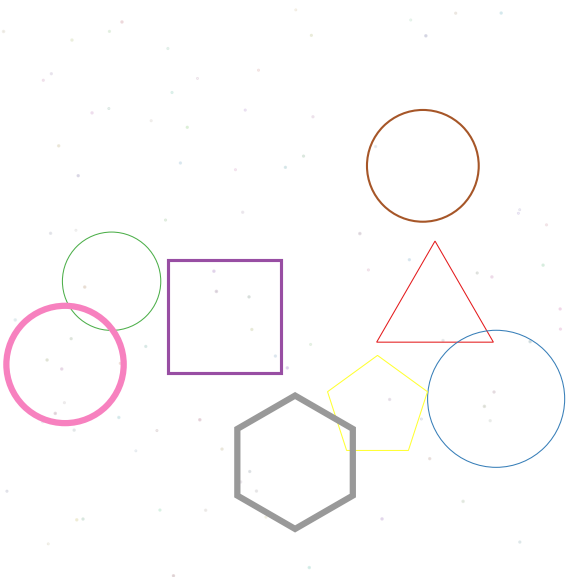[{"shape": "triangle", "thickness": 0.5, "radius": 0.58, "center": [0.753, 0.465]}, {"shape": "circle", "thickness": 0.5, "radius": 0.59, "center": [0.859, 0.309]}, {"shape": "circle", "thickness": 0.5, "radius": 0.43, "center": [0.193, 0.512]}, {"shape": "square", "thickness": 1.5, "radius": 0.49, "center": [0.389, 0.451]}, {"shape": "pentagon", "thickness": 0.5, "radius": 0.45, "center": [0.654, 0.293]}, {"shape": "circle", "thickness": 1, "radius": 0.48, "center": [0.732, 0.712]}, {"shape": "circle", "thickness": 3, "radius": 0.51, "center": [0.113, 0.368]}, {"shape": "hexagon", "thickness": 3, "radius": 0.58, "center": [0.511, 0.199]}]